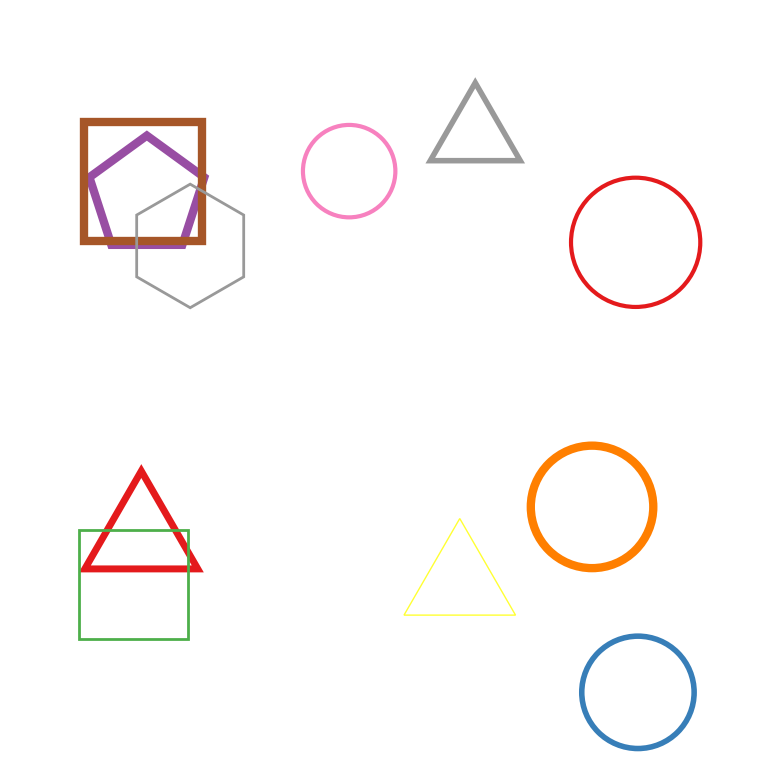[{"shape": "circle", "thickness": 1.5, "radius": 0.42, "center": [0.826, 0.685]}, {"shape": "triangle", "thickness": 2.5, "radius": 0.42, "center": [0.184, 0.304]}, {"shape": "circle", "thickness": 2, "radius": 0.36, "center": [0.829, 0.101]}, {"shape": "square", "thickness": 1, "radius": 0.35, "center": [0.174, 0.241]}, {"shape": "pentagon", "thickness": 3, "radius": 0.39, "center": [0.191, 0.745]}, {"shape": "circle", "thickness": 3, "radius": 0.4, "center": [0.769, 0.342]}, {"shape": "triangle", "thickness": 0.5, "radius": 0.42, "center": [0.597, 0.243]}, {"shape": "square", "thickness": 3, "radius": 0.38, "center": [0.186, 0.764]}, {"shape": "circle", "thickness": 1.5, "radius": 0.3, "center": [0.453, 0.778]}, {"shape": "triangle", "thickness": 2, "radius": 0.34, "center": [0.617, 0.825]}, {"shape": "hexagon", "thickness": 1, "radius": 0.4, "center": [0.247, 0.681]}]